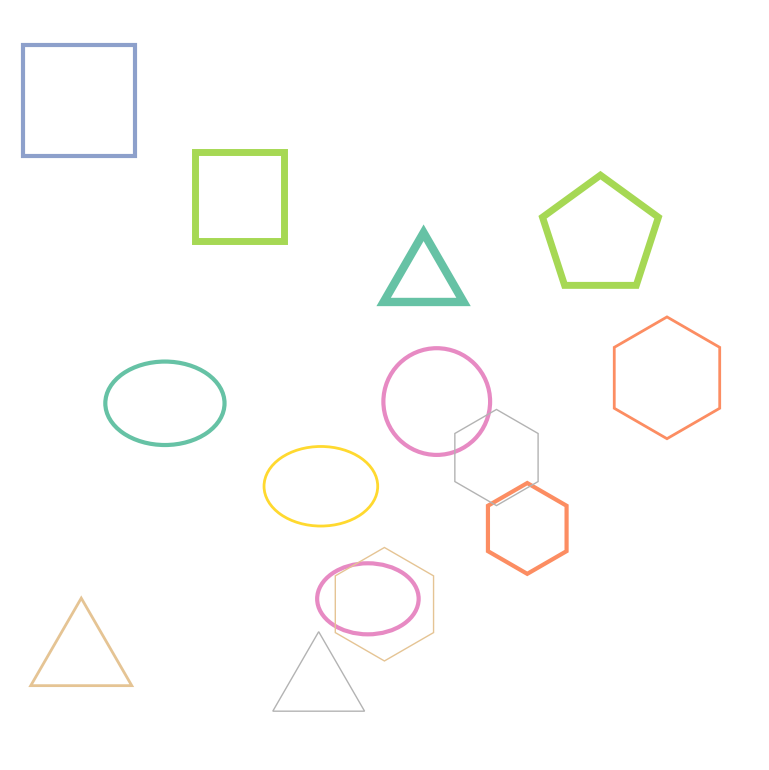[{"shape": "triangle", "thickness": 3, "radius": 0.3, "center": [0.55, 0.638]}, {"shape": "oval", "thickness": 1.5, "radius": 0.39, "center": [0.214, 0.476]}, {"shape": "hexagon", "thickness": 1.5, "radius": 0.29, "center": [0.685, 0.314]}, {"shape": "hexagon", "thickness": 1, "radius": 0.4, "center": [0.866, 0.509]}, {"shape": "square", "thickness": 1.5, "radius": 0.36, "center": [0.103, 0.869]}, {"shape": "circle", "thickness": 1.5, "radius": 0.35, "center": [0.567, 0.478]}, {"shape": "oval", "thickness": 1.5, "radius": 0.33, "center": [0.478, 0.222]}, {"shape": "pentagon", "thickness": 2.5, "radius": 0.4, "center": [0.78, 0.693]}, {"shape": "square", "thickness": 2.5, "radius": 0.29, "center": [0.31, 0.745]}, {"shape": "oval", "thickness": 1, "radius": 0.37, "center": [0.417, 0.368]}, {"shape": "triangle", "thickness": 1, "radius": 0.38, "center": [0.106, 0.147]}, {"shape": "hexagon", "thickness": 0.5, "radius": 0.37, "center": [0.499, 0.215]}, {"shape": "triangle", "thickness": 0.5, "radius": 0.34, "center": [0.414, 0.111]}, {"shape": "hexagon", "thickness": 0.5, "radius": 0.31, "center": [0.645, 0.406]}]